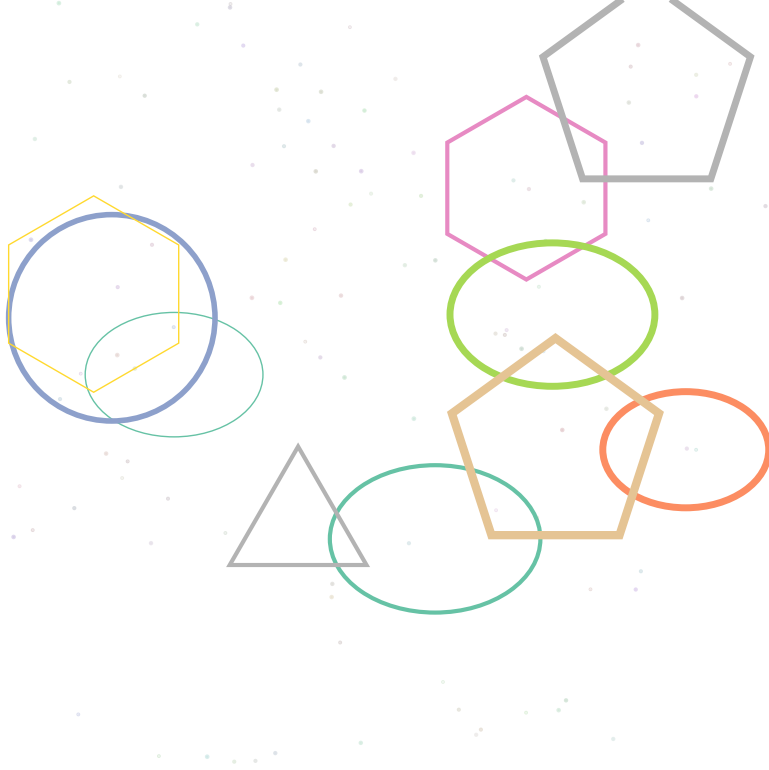[{"shape": "oval", "thickness": 0.5, "radius": 0.58, "center": [0.226, 0.513]}, {"shape": "oval", "thickness": 1.5, "radius": 0.68, "center": [0.565, 0.3]}, {"shape": "oval", "thickness": 2.5, "radius": 0.54, "center": [0.891, 0.416]}, {"shape": "circle", "thickness": 2, "radius": 0.67, "center": [0.145, 0.587]}, {"shape": "hexagon", "thickness": 1.5, "radius": 0.59, "center": [0.684, 0.756]}, {"shape": "oval", "thickness": 2.5, "radius": 0.67, "center": [0.717, 0.591]}, {"shape": "hexagon", "thickness": 0.5, "radius": 0.64, "center": [0.122, 0.618]}, {"shape": "pentagon", "thickness": 3, "radius": 0.71, "center": [0.721, 0.419]}, {"shape": "pentagon", "thickness": 2.5, "radius": 0.71, "center": [0.84, 0.882]}, {"shape": "triangle", "thickness": 1.5, "radius": 0.51, "center": [0.387, 0.318]}]